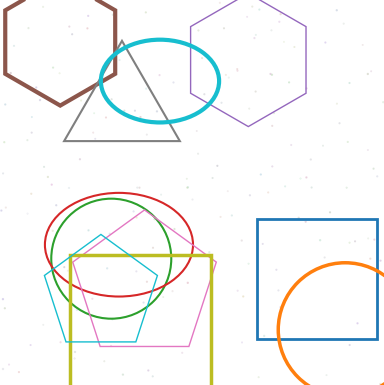[{"shape": "square", "thickness": 2, "radius": 0.78, "center": [0.823, 0.275]}, {"shape": "circle", "thickness": 2.5, "radius": 0.87, "center": [0.897, 0.144]}, {"shape": "circle", "thickness": 1.5, "radius": 0.78, "center": [0.289, 0.328]}, {"shape": "oval", "thickness": 1.5, "radius": 0.96, "center": [0.309, 0.364]}, {"shape": "hexagon", "thickness": 1, "radius": 0.87, "center": [0.645, 0.844]}, {"shape": "hexagon", "thickness": 3, "radius": 0.82, "center": [0.156, 0.891]}, {"shape": "pentagon", "thickness": 1, "radius": 0.98, "center": [0.375, 0.259]}, {"shape": "triangle", "thickness": 1.5, "radius": 0.87, "center": [0.317, 0.72]}, {"shape": "square", "thickness": 2.5, "radius": 0.92, "center": [0.366, 0.154]}, {"shape": "oval", "thickness": 3, "radius": 0.77, "center": [0.416, 0.789]}, {"shape": "pentagon", "thickness": 1, "radius": 0.77, "center": [0.262, 0.237]}]